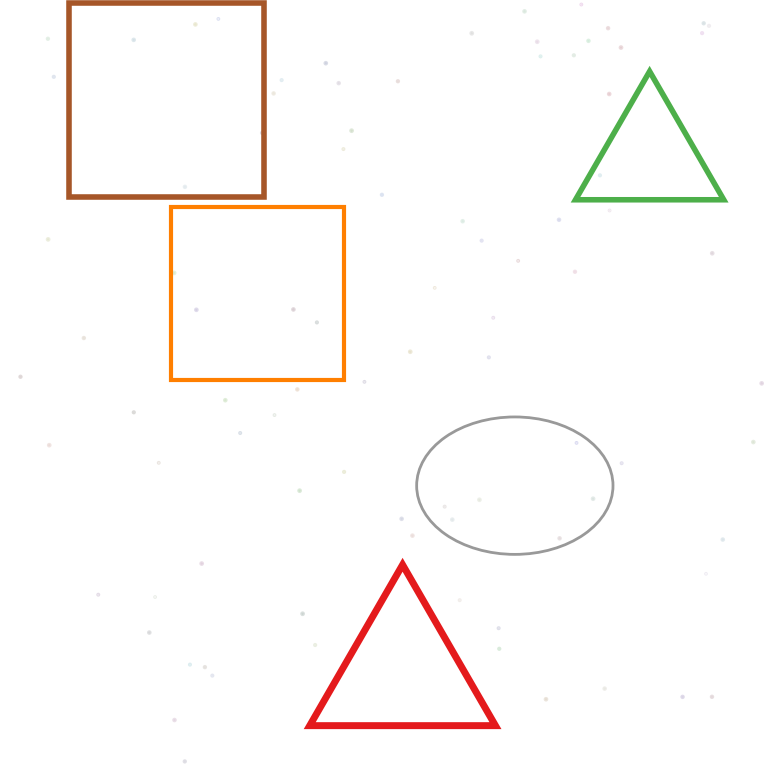[{"shape": "triangle", "thickness": 2.5, "radius": 0.7, "center": [0.523, 0.127]}, {"shape": "triangle", "thickness": 2, "radius": 0.56, "center": [0.844, 0.796]}, {"shape": "square", "thickness": 1.5, "radius": 0.56, "center": [0.334, 0.619]}, {"shape": "square", "thickness": 2, "radius": 0.63, "center": [0.216, 0.87]}, {"shape": "oval", "thickness": 1, "radius": 0.64, "center": [0.669, 0.369]}]